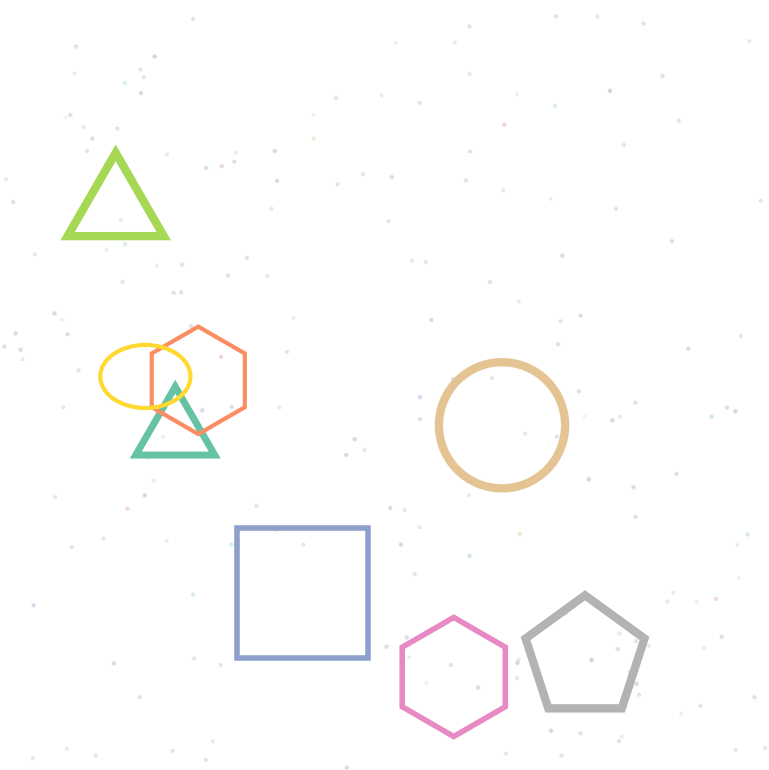[{"shape": "triangle", "thickness": 2.5, "radius": 0.3, "center": [0.228, 0.439]}, {"shape": "hexagon", "thickness": 1.5, "radius": 0.35, "center": [0.257, 0.506]}, {"shape": "square", "thickness": 2, "radius": 0.42, "center": [0.393, 0.23]}, {"shape": "hexagon", "thickness": 2, "radius": 0.39, "center": [0.589, 0.121]}, {"shape": "triangle", "thickness": 3, "radius": 0.36, "center": [0.15, 0.729]}, {"shape": "oval", "thickness": 1.5, "radius": 0.29, "center": [0.189, 0.511]}, {"shape": "circle", "thickness": 3, "radius": 0.41, "center": [0.652, 0.448]}, {"shape": "pentagon", "thickness": 3, "radius": 0.41, "center": [0.76, 0.146]}]